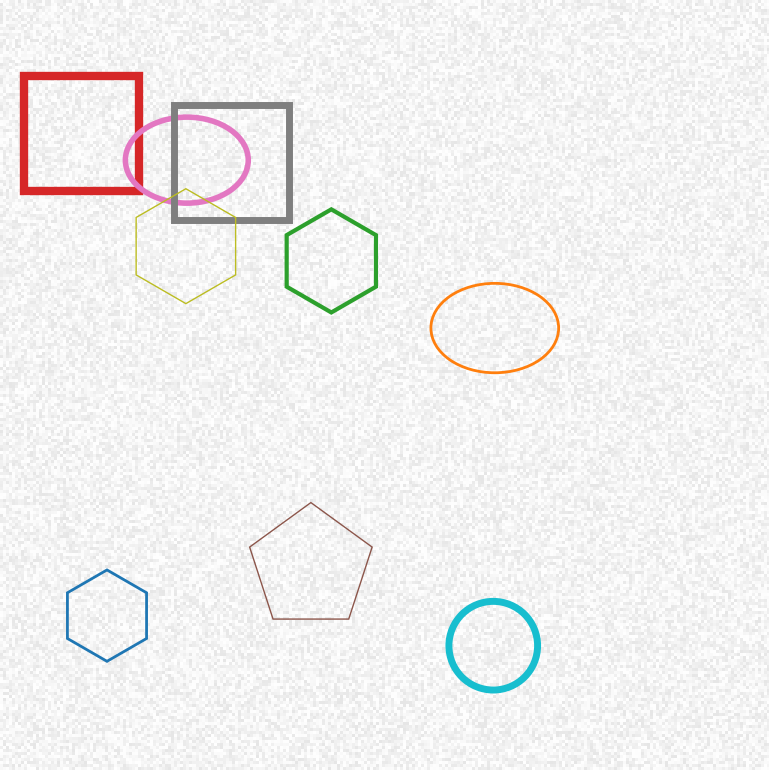[{"shape": "hexagon", "thickness": 1, "radius": 0.3, "center": [0.139, 0.2]}, {"shape": "oval", "thickness": 1, "radius": 0.41, "center": [0.643, 0.574]}, {"shape": "hexagon", "thickness": 1.5, "radius": 0.33, "center": [0.43, 0.661]}, {"shape": "square", "thickness": 3, "radius": 0.37, "center": [0.105, 0.826]}, {"shape": "pentagon", "thickness": 0.5, "radius": 0.42, "center": [0.404, 0.264]}, {"shape": "oval", "thickness": 2, "radius": 0.4, "center": [0.243, 0.792]}, {"shape": "square", "thickness": 2.5, "radius": 0.37, "center": [0.3, 0.789]}, {"shape": "hexagon", "thickness": 0.5, "radius": 0.37, "center": [0.241, 0.68]}, {"shape": "circle", "thickness": 2.5, "radius": 0.29, "center": [0.641, 0.161]}]